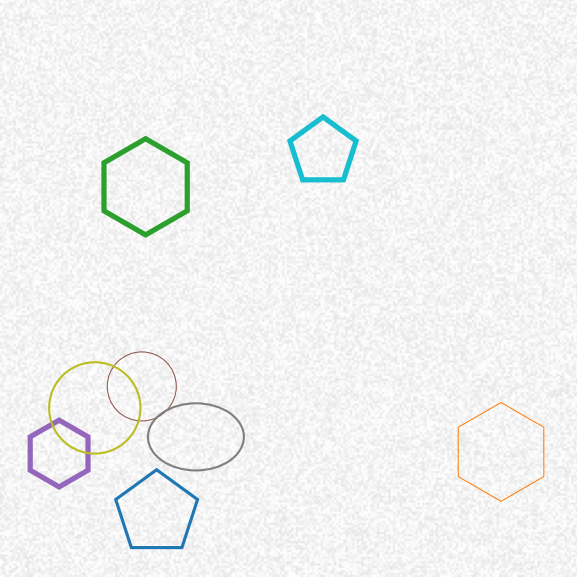[{"shape": "pentagon", "thickness": 1.5, "radius": 0.37, "center": [0.271, 0.111]}, {"shape": "hexagon", "thickness": 0.5, "radius": 0.43, "center": [0.868, 0.217]}, {"shape": "hexagon", "thickness": 2.5, "radius": 0.42, "center": [0.252, 0.676]}, {"shape": "hexagon", "thickness": 2.5, "radius": 0.29, "center": [0.102, 0.214]}, {"shape": "circle", "thickness": 0.5, "radius": 0.3, "center": [0.245, 0.33]}, {"shape": "oval", "thickness": 1, "radius": 0.42, "center": [0.339, 0.243]}, {"shape": "circle", "thickness": 1, "radius": 0.4, "center": [0.164, 0.293]}, {"shape": "pentagon", "thickness": 2.5, "radius": 0.3, "center": [0.559, 0.736]}]